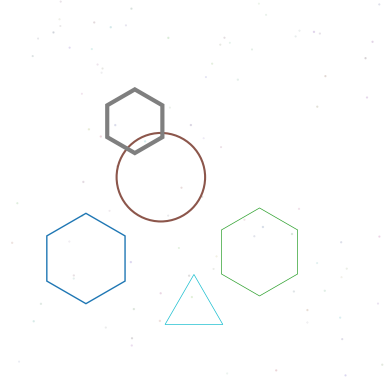[{"shape": "hexagon", "thickness": 1, "radius": 0.59, "center": [0.223, 0.329]}, {"shape": "hexagon", "thickness": 0.5, "radius": 0.57, "center": [0.674, 0.346]}, {"shape": "circle", "thickness": 1.5, "radius": 0.57, "center": [0.418, 0.54]}, {"shape": "hexagon", "thickness": 3, "radius": 0.41, "center": [0.35, 0.685]}, {"shape": "triangle", "thickness": 0.5, "radius": 0.43, "center": [0.504, 0.201]}]